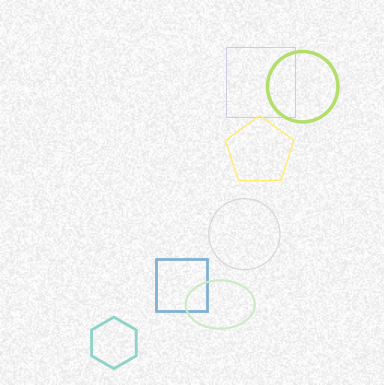[{"shape": "hexagon", "thickness": 2, "radius": 0.33, "center": [0.296, 0.109]}, {"shape": "square", "thickness": 0.5, "radius": 0.45, "center": [0.676, 0.787]}, {"shape": "square", "thickness": 2, "radius": 0.33, "center": [0.472, 0.26]}, {"shape": "circle", "thickness": 2.5, "radius": 0.46, "center": [0.786, 0.775]}, {"shape": "circle", "thickness": 1, "radius": 0.46, "center": [0.635, 0.392]}, {"shape": "oval", "thickness": 1.5, "radius": 0.45, "center": [0.572, 0.209]}, {"shape": "pentagon", "thickness": 1, "radius": 0.47, "center": [0.675, 0.606]}]